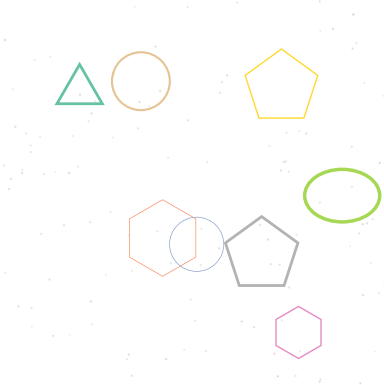[{"shape": "triangle", "thickness": 2, "radius": 0.34, "center": [0.207, 0.765]}, {"shape": "hexagon", "thickness": 0.5, "radius": 0.5, "center": [0.422, 0.382]}, {"shape": "circle", "thickness": 0.5, "radius": 0.35, "center": [0.511, 0.365]}, {"shape": "hexagon", "thickness": 1, "radius": 0.34, "center": [0.775, 0.136]}, {"shape": "oval", "thickness": 2.5, "radius": 0.49, "center": [0.889, 0.492]}, {"shape": "pentagon", "thickness": 1, "radius": 0.5, "center": [0.731, 0.774]}, {"shape": "circle", "thickness": 1.5, "radius": 0.38, "center": [0.366, 0.789]}, {"shape": "pentagon", "thickness": 2, "radius": 0.49, "center": [0.68, 0.338]}]